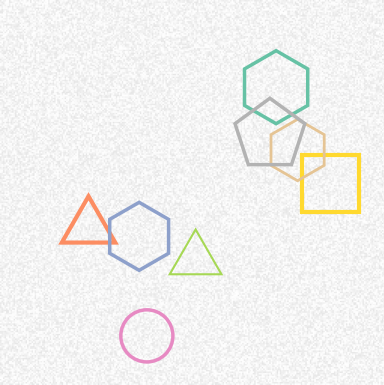[{"shape": "hexagon", "thickness": 2.5, "radius": 0.47, "center": [0.717, 0.774]}, {"shape": "triangle", "thickness": 3, "radius": 0.4, "center": [0.23, 0.41]}, {"shape": "hexagon", "thickness": 2.5, "radius": 0.44, "center": [0.361, 0.386]}, {"shape": "circle", "thickness": 2.5, "radius": 0.34, "center": [0.381, 0.128]}, {"shape": "triangle", "thickness": 1.5, "radius": 0.39, "center": [0.508, 0.326]}, {"shape": "square", "thickness": 3, "radius": 0.37, "center": [0.859, 0.523]}, {"shape": "hexagon", "thickness": 2, "radius": 0.4, "center": [0.773, 0.61]}, {"shape": "pentagon", "thickness": 2.5, "radius": 0.48, "center": [0.701, 0.649]}]